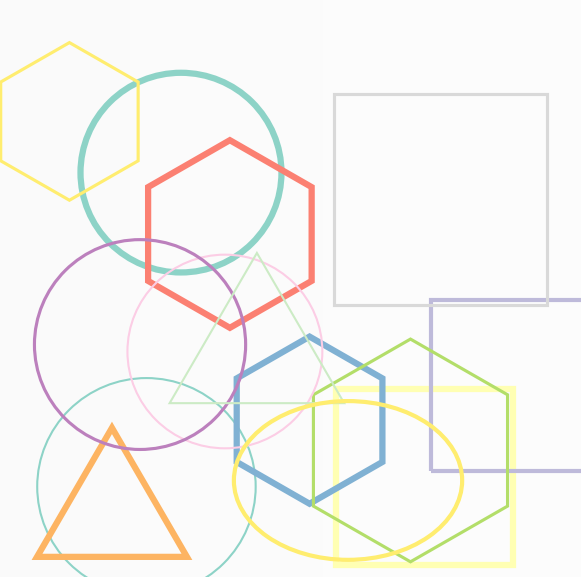[{"shape": "circle", "thickness": 1, "radius": 0.94, "center": [0.252, 0.157]}, {"shape": "circle", "thickness": 3, "radius": 0.86, "center": [0.311, 0.7]}, {"shape": "square", "thickness": 3, "radius": 0.76, "center": [0.731, 0.173]}, {"shape": "square", "thickness": 2, "radius": 0.74, "center": [0.89, 0.332]}, {"shape": "hexagon", "thickness": 3, "radius": 0.81, "center": [0.395, 0.594]}, {"shape": "hexagon", "thickness": 3, "radius": 0.72, "center": [0.533, 0.272]}, {"shape": "triangle", "thickness": 3, "radius": 0.74, "center": [0.193, 0.109]}, {"shape": "hexagon", "thickness": 1.5, "radius": 0.96, "center": [0.706, 0.219]}, {"shape": "circle", "thickness": 1, "radius": 0.84, "center": [0.387, 0.391]}, {"shape": "square", "thickness": 1.5, "radius": 0.92, "center": [0.757, 0.654]}, {"shape": "circle", "thickness": 1.5, "radius": 0.91, "center": [0.241, 0.403]}, {"shape": "triangle", "thickness": 1, "radius": 0.87, "center": [0.442, 0.388]}, {"shape": "hexagon", "thickness": 1.5, "radius": 0.68, "center": [0.119, 0.789]}, {"shape": "oval", "thickness": 2, "radius": 0.98, "center": [0.599, 0.167]}]